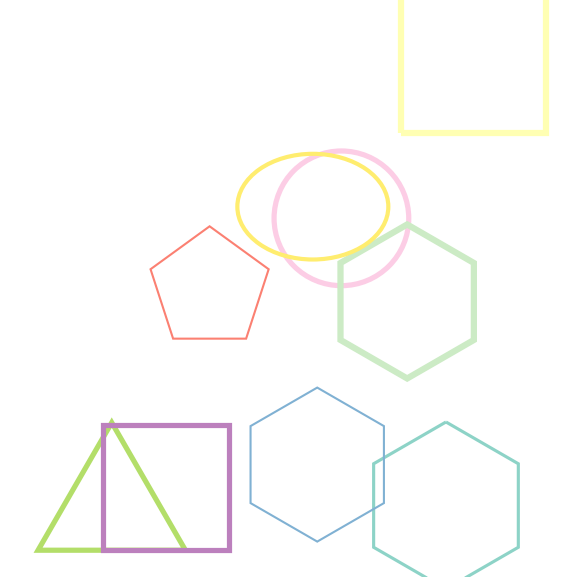[{"shape": "hexagon", "thickness": 1.5, "radius": 0.72, "center": [0.772, 0.124]}, {"shape": "square", "thickness": 3, "radius": 0.63, "center": [0.819, 0.894]}, {"shape": "pentagon", "thickness": 1, "radius": 0.54, "center": [0.363, 0.5]}, {"shape": "hexagon", "thickness": 1, "radius": 0.67, "center": [0.549, 0.195]}, {"shape": "triangle", "thickness": 2.5, "radius": 0.74, "center": [0.194, 0.12]}, {"shape": "circle", "thickness": 2.5, "radius": 0.58, "center": [0.591, 0.621]}, {"shape": "square", "thickness": 2.5, "radius": 0.54, "center": [0.288, 0.155]}, {"shape": "hexagon", "thickness": 3, "radius": 0.67, "center": [0.705, 0.477]}, {"shape": "oval", "thickness": 2, "radius": 0.65, "center": [0.542, 0.641]}]